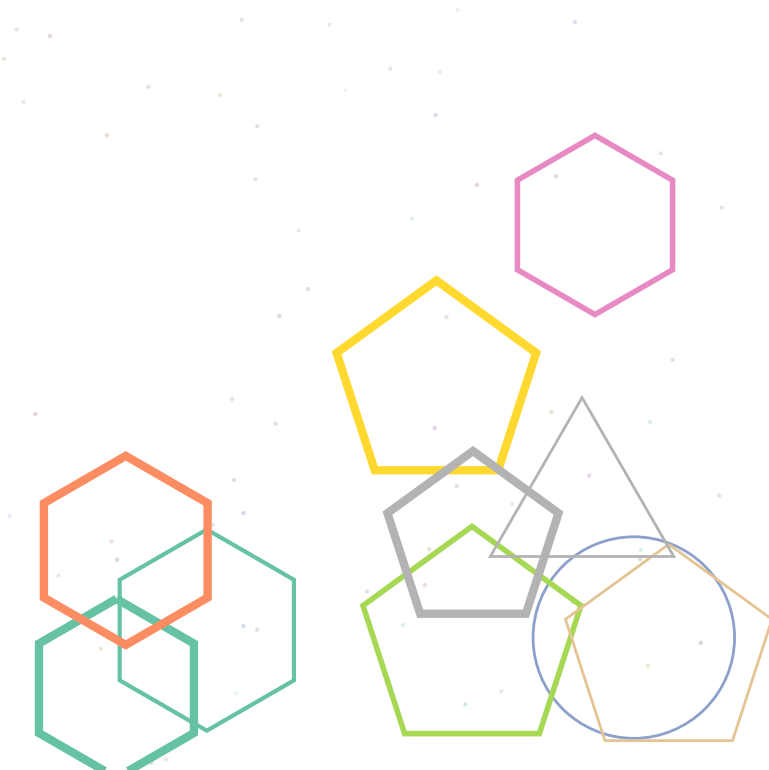[{"shape": "hexagon", "thickness": 3, "radius": 0.58, "center": [0.151, 0.106]}, {"shape": "hexagon", "thickness": 1.5, "radius": 0.65, "center": [0.269, 0.182]}, {"shape": "hexagon", "thickness": 3, "radius": 0.61, "center": [0.163, 0.285]}, {"shape": "circle", "thickness": 1, "radius": 0.65, "center": [0.823, 0.172]}, {"shape": "hexagon", "thickness": 2, "radius": 0.58, "center": [0.773, 0.708]}, {"shape": "pentagon", "thickness": 2, "radius": 0.74, "center": [0.613, 0.168]}, {"shape": "pentagon", "thickness": 3, "radius": 0.68, "center": [0.567, 0.5]}, {"shape": "pentagon", "thickness": 1, "radius": 0.7, "center": [0.868, 0.152]}, {"shape": "pentagon", "thickness": 3, "radius": 0.58, "center": [0.614, 0.297]}, {"shape": "triangle", "thickness": 1, "radius": 0.69, "center": [0.756, 0.346]}]